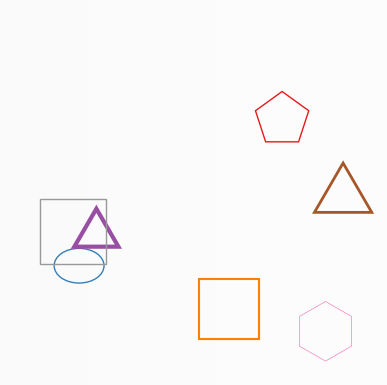[{"shape": "pentagon", "thickness": 1, "radius": 0.36, "center": [0.728, 0.69]}, {"shape": "oval", "thickness": 1, "radius": 0.32, "center": [0.204, 0.31]}, {"shape": "triangle", "thickness": 3, "radius": 0.33, "center": [0.249, 0.392]}, {"shape": "square", "thickness": 1.5, "radius": 0.39, "center": [0.591, 0.197]}, {"shape": "triangle", "thickness": 2, "radius": 0.43, "center": [0.885, 0.491]}, {"shape": "hexagon", "thickness": 0.5, "radius": 0.39, "center": [0.84, 0.14]}, {"shape": "square", "thickness": 1, "radius": 0.43, "center": [0.189, 0.399]}]